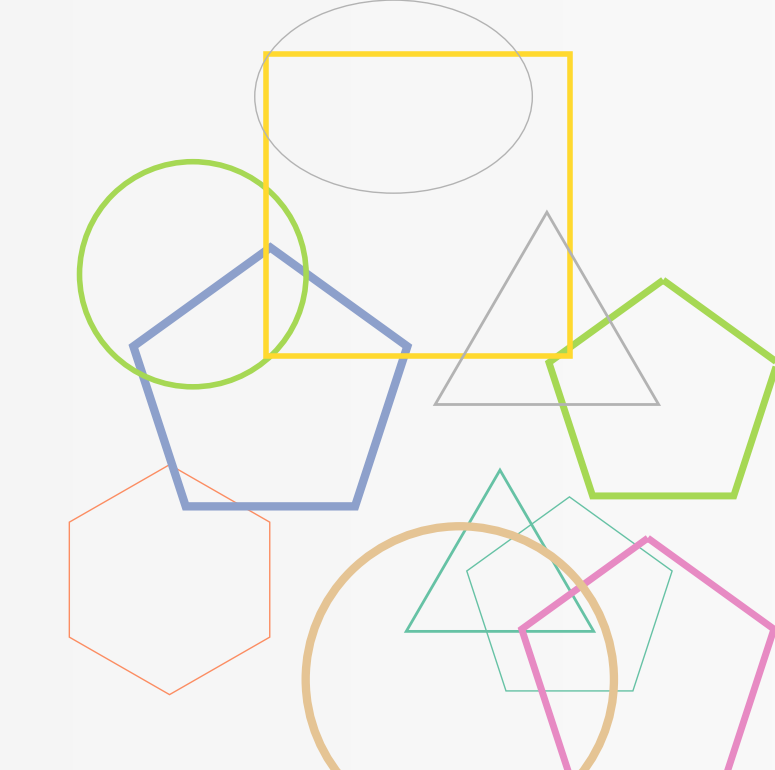[{"shape": "pentagon", "thickness": 0.5, "radius": 0.7, "center": [0.735, 0.215]}, {"shape": "triangle", "thickness": 1, "radius": 0.7, "center": [0.645, 0.25]}, {"shape": "hexagon", "thickness": 0.5, "radius": 0.75, "center": [0.219, 0.247]}, {"shape": "pentagon", "thickness": 3, "radius": 0.93, "center": [0.349, 0.493]}, {"shape": "pentagon", "thickness": 2.5, "radius": 0.86, "center": [0.836, 0.13]}, {"shape": "circle", "thickness": 2, "radius": 0.73, "center": [0.249, 0.644]}, {"shape": "pentagon", "thickness": 2.5, "radius": 0.77, "center": [0.856, 0.481]}, {"shape": "square", "thickness": 2, "radius": 0.98, "center": [0.539, 0.734]}, {"shape": "circle", "thickness": 3, "radius": 0.99, "center": [0.593, 0.118]}, {"shape": "oval", "thickness": 0.5, "radius": 0.9, "center": [0.508, 0.874]}, {"shape": "triangle", "thickness": 1, "radius": 0.83, "center": [0.706, 0.558]}]